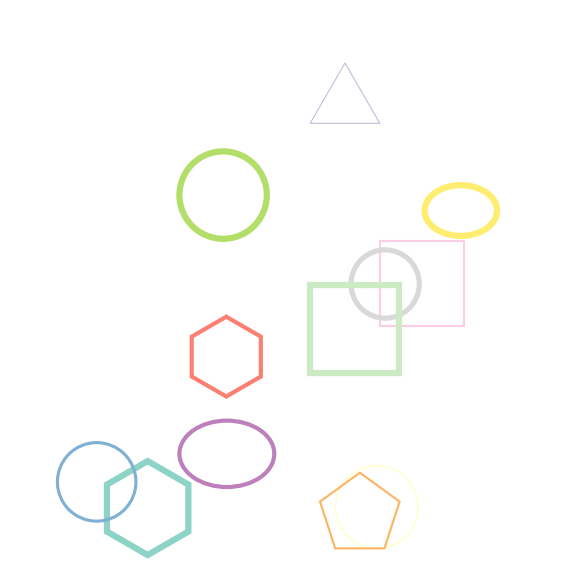[{"shape": "hexagon", "thickness": 3, "radius": 0.41, "center": [0.256, 0.119]}, {"shape": "circle", "thickness": 0.5, "radius": 0.36, "center": [0.653, 0.121]}, {"shape": "triangle", "thickness": 0.5, "radius": 0.35, "center": [0.597, 0.82]}, {"shape": "hexagon", "thickness": 2, "radius": 0.35, "center": [0.392, 0.382]}, {"shape": "circle", "thickness": 1.5, "radius": 0.34, "center": [0.167, 0.165]}, {"shape": "pentagon", "thickness": 1, "radius": 0.36, "center": [0.623, 0.108]}, {"shape": "circle", "thickness": 3, "radius": 0.38, "center": [0.386, 0.661]}, {"shape": "square", "thickness": 1, "radius": 0.37, "center": [0.731, 0.508]}, {"shape": "circle", "thickness": 2.5, "radius": 0.3, "center": [0.667, 0.507]}, {"shape": "oval", "thickness": 2, "radius": 0.41, "center": [0.393, 0.213]}, {"shape": "square", "thickness": 3, "radius": 0.38, "center": [0.614, 0.43]}, {"shape": "oval", "thickness": 3, "radius": 0.31, "center": [0.798, 0.635]}]